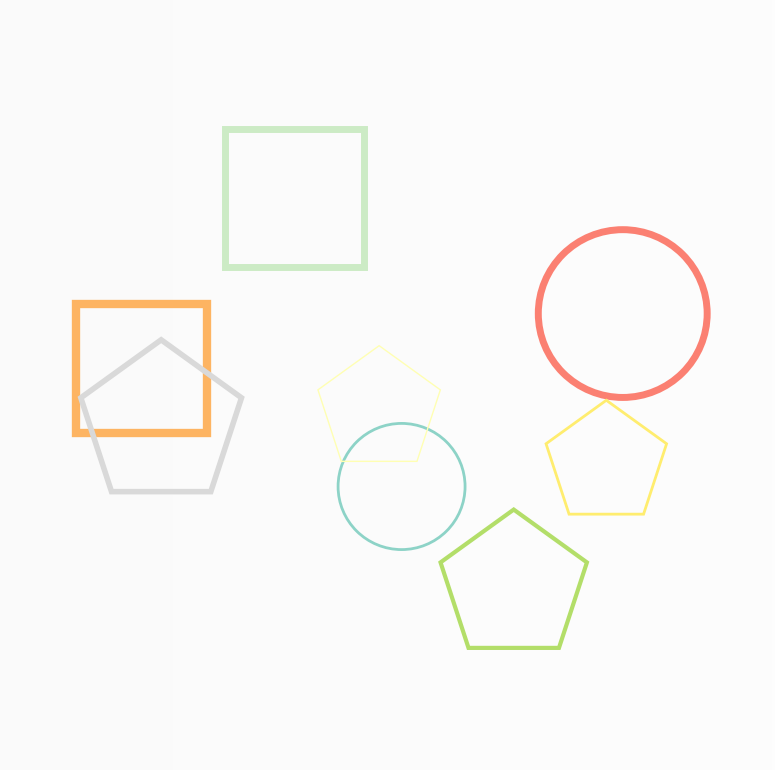[{"shape": "circle", "thickness": 1, "radius": 0.41, "center": [0.518, 0.368]}, {"shape": "pentagon", "thickness": 0.5, "radius": 0.42, "center": [0.489, 0.468]}, {"shape": "circle", "thickness": 2.5, "radius": 0.54, "center": [0.804, 0.593]}, {"shape": "square", "thickness": 3, "radius": 0.42, "center": [0.183, 0.521]}, {"shape": "pentagon", "thickness": 1.5, "radius": 0.5, "center": [0.663, 0.239]}, {"shape": "pentagon", "thickness": 2, "radius": 0.54, "center": [0.208, 0.45]}, {"shape": "square", "thickness": 2.5, "radius": 0.45, "center": [0.38, 0.743]}, {"shape": "pentagon", "thickness": 1, "radius": 0.41, "center": [0.782, 0.398]}]